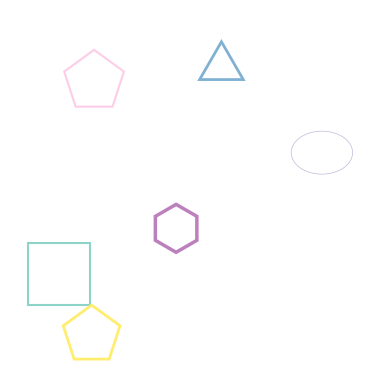[{"shape": "square", "thickness": 1.5, "radius": 0.41, "center": [0.152, 0.289]}, {"shape": "oval", "thickness": 0.5, "radius": 0.4, "center": [0.836, 0.604]}, {"shape": "triangle", "thickness": 2, "radius": 0.33, "center": [0.575, 0.826]}, {"shape": "pentagon", "thickness": 1.5, "radius": 0.41, "center": [0.244, 0.789]}, {"shape": "hexagon", "thickness": 2.5, "radius": 0.31, "center": [0.457, 0.407]}, {"shape": "pentagon", "thickness": 2, "radius": 0.39, "center": [0.238, 0.13]}]